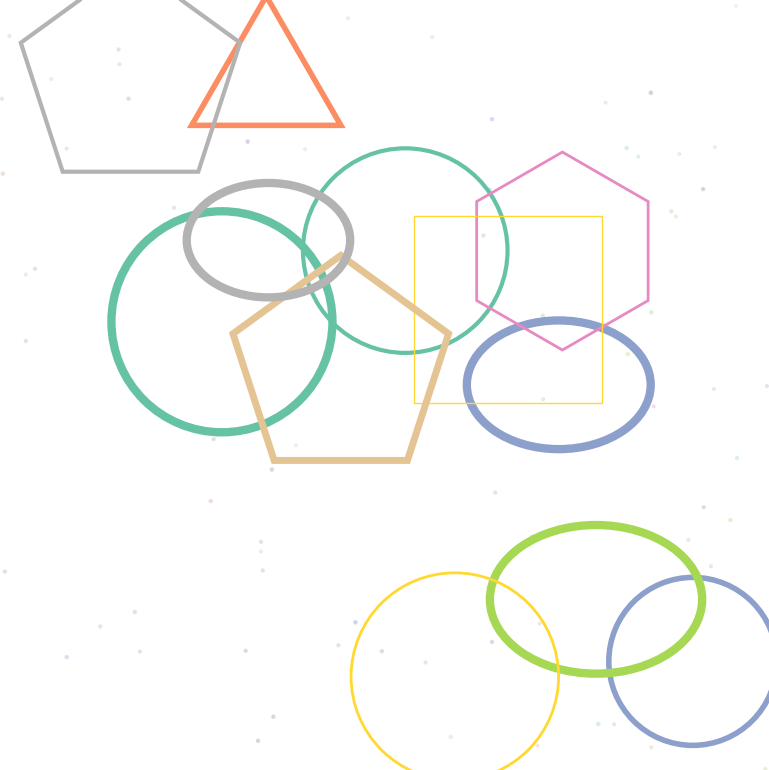[{"shape": "circle", "thickness": 1.5, "radius": 0.66, "center": [0.526, 0.675]}, {"shape": "circle", "thickness": 3, "radius": 0.72, "center": [0.288, 0.582]}, {"shape": "triangle", "thickness": 2, "radius": 0.56, "center": [0.346, 0.893]}, {"shape": "circle", "thickness": 2, "radius": 0.55, "center": [0.9, 0.141]}, {"shape": "oval", "thickness": 3, "radius": 0.6, "center": [0.726, 0.5]}, {"shape": "hexagon", "thickness": 1, "radius": 0.64, "center": [0.73, 0.674]}, {"shape": "oval", "thickness": 3, "radius": 0.69, "center": [0.774, 0.222]}, {"shape": "square", "thickness": 0.5, "radius": 0.61, "center": [0.66, 0.598]}, {"shape": "circle", "thickness": 1, "radius": 0.67, "center": [0.591, 0.121]}, {"shape": "pentagon", "thickness": 2.5, "radius": 0.74, "center": [0.443, 0.521]}, {"shape": "oval", "thickness": 3, "radius": 0.53, "center": [0.349, 0.688]}, {"shape": "pentagon", "thickness": 1.5, "radius": 0.75, "center": [0.169, 0.898]}]